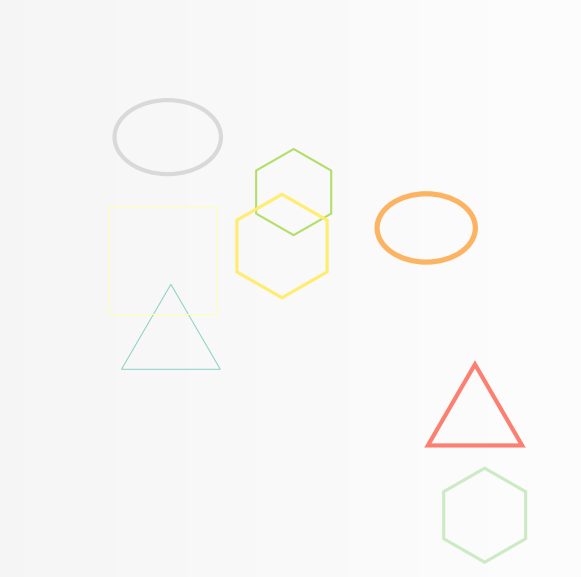[{"shape": "triangle", "thickness": 0.5, "radius": 0.49, "center": [0.294, 0.409]}, {"shape": "square", "thickness": 0.5, "radius": 0.47, "center": [0.28, 0.548]}, {"shape": "triangle", "thickness": 2, "radius": 0.47, "center": [0.817, 0.275]}, {"shape": "oval", "thickness": 2.5, "radius": 0.42, "center": [0.733, 0.604]}, {"shape": "hexagon", "thickness": 1, "radius": 0.37, "center": [0.505, 0.667]}, {"shape": "oval", "thickness": 2, "radius": 0.46, "center": [0.289, 0.762]}, {"shape": "hexagon", "thickness": 1.5, "radius": 0.41, "center": [0.834, 0.107]}, {"shape": "hexagon", "thickness": 1.5, "radius": 0.45, "center": [0.485, 0.573]}]